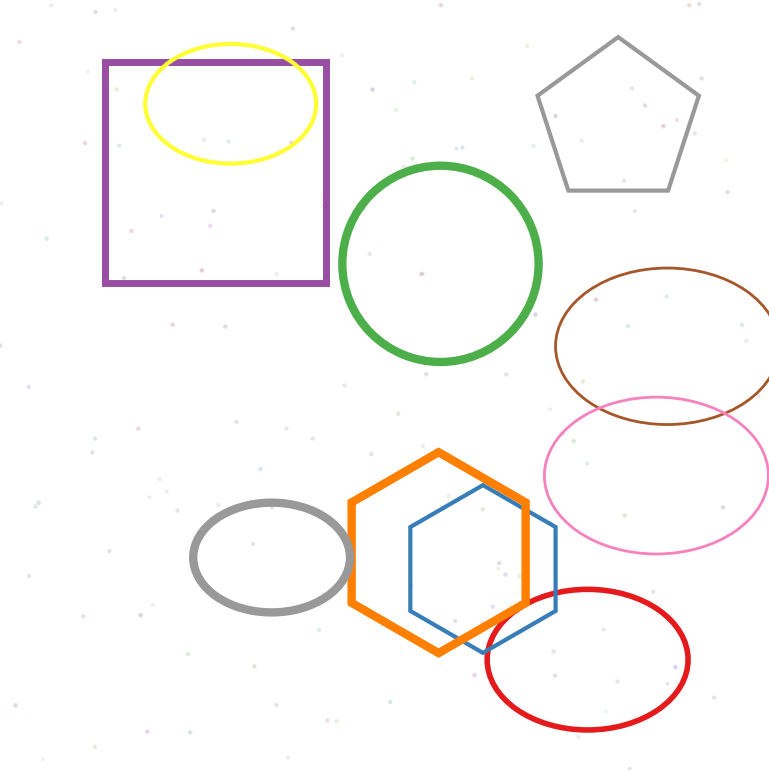[{"shape": "oval", "thickness": 2, "radius": 0.65, "center": [0.763, 0.143]}, {"shape": "hexagon", "thickness": 1.5, "radius": 0.54, "center": [0.627, 0.261]}, {"shape": "circle", "thickness": 3, "radius": 0.64, "center": [0.572, 0.657]}, {"shape": "square", "thickness": 2.5, "radius": 0.72, "center": [0.28, 0.776]}, {"shape": "hexagon", "thickness": 3, "radius": 0.65, "center": [0.57, 0.282]}, {"shape": "oval", "thickness": 1.5, "radius": 0.56, "center": [0.3, 0.865]}, {"shape": "oval", "thickness": 1, "radius": 0.73, "center": [0.867, 0.55]}, {"shape": "oval", "thickness": 1, "radius": 0.73, "center": [0.852, 0.382]}, {"shape": "pentagon", "thickness": 1.5, "radius": 0.55, "center": [0.803, 0.842]}, {"shape": "oval", "thickness": 3, "radius": 0.51, "center": [0.353, 0.276]}]